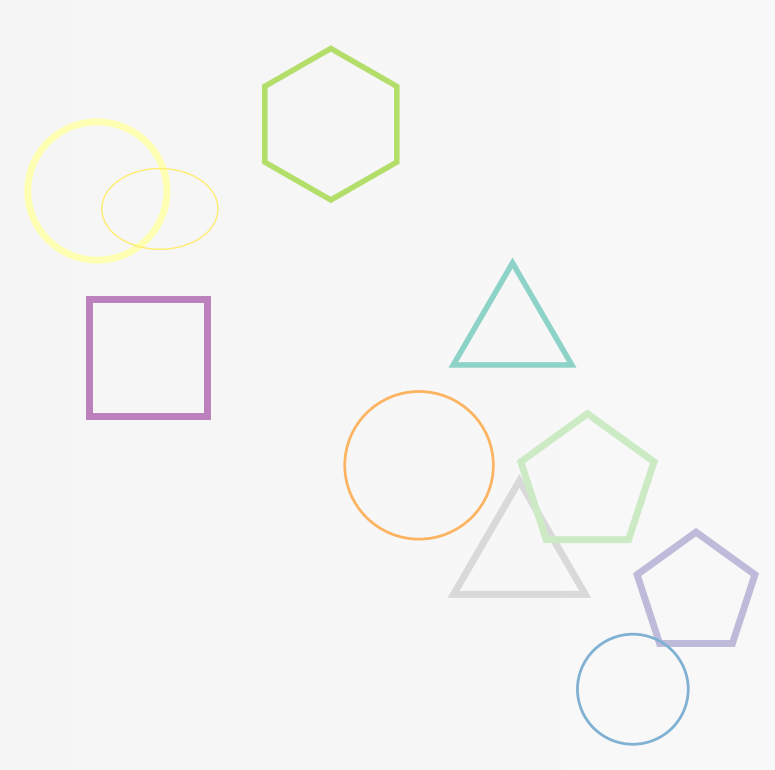[{"shape": "triangle", "thickness": 2, "radius": 0.44, "center": [0.661, 0.57]}, {"shape": "circle", "thickness": 2.5, "radius": 0.45, "center": [0.126, 0.752]}, {"shape": "pentagon", "thickness": 2.5, "radius": 0.4, "center": [0.898, 0.229]}, {"shape": "circle", "thickness": 1, "radius": 0.36, "center": [0.817, 0.105]}, {"shape": "circle", "thickness": 1, "radius": 0.48, "center": [0.541, 0.396]}, {"shape": "hexagon", "thickness": 2, "radius": 0.49, "center": [0.427, 0.839]}, {"shape": "triangle", "thickness": 2.5, "radius": 0.49, "center": [0.67, 0.277]}, {"shape": "square", "thickness": 2.5, "radius": 0.38, "center": [0.191, 0.536]}, {"shape": "pentagon", "thickness": 2.5, "radius": 0.45, "center": [0.758, 0.372]}, {"shape": "oval", "thickness": 0.5, "radius": 0.37, "center": [0.206, 0.729]}]